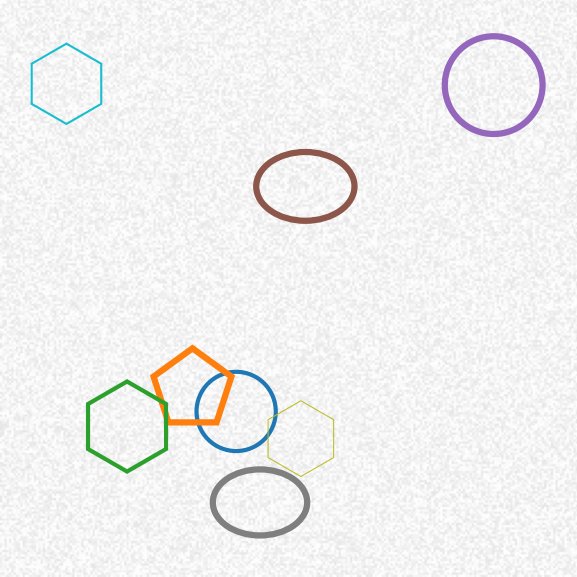[{"shape": "circle", "thickness": 2, "radius": 0.34, "center": [0.409, 0.287]}, {"shape": "pentagon", "thickness": 3, "radius": 0.35, "center": [0.333, 0.325]}, {"shape": "hexagon", "thickness": 2, "radius": 0.39, "center": [0.22, 0.261]}, {"shape": "circle", "thickness": 3, "radius": 0.42, "center": [0.855, 0.852]}, {"shape": "oval", "thickness": 3, "radius": 0.43, "center": [0.529, 0.676]}, {"shape": "oval", "thickness": 3, "radius": 0.41, "center": [0.45, 0.129]}, {"shape": "hexagon", "thickness": 0.5, "radius": 0.33, "center": [0.521, 0.24]}, {"shape": "hexagon", "thickness": 1, "radius": 0.35, "center": [0.115, 0.854]}]